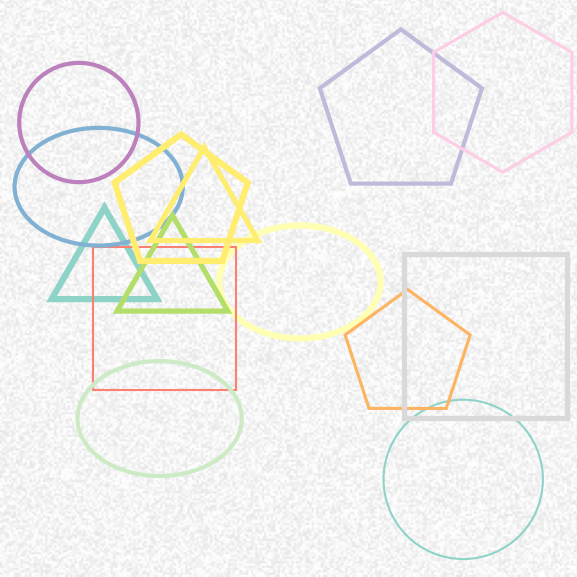[{"shape": "triangle", "thickness": 3, "radius": 0.53, "center": [0.181, 0.534]}, {"shape": "circle", "thickness": 1, "radius": 0.69, "center": [0.802, 0.169]}, {"shape": "oval", "thickness": 3, "radius": 0.7, "center": [0.519, 0.511]}, {"shape": "pentagon", "thickness": 2, "radius": 0.74, "center": [0.694, 0.801]}, {"shape": "square", "thickness": 1, "radius": 0.62, "center": [0.285, 0.448]}, {"shape": "oval", "thickness": 2, "radius": 0.73, "center": [0.171, 0.676]}, {"shape": "pentagon", "thickness": 1.5, "radius": 0.57, "center": [0.706, 0.384]}, {"shape": "triangle", "thickness": 2.5, "radius": 0.55, "center": [0.299, 0.516]}, {"shape": "hexagon", "thickness": 1.5, "radius": 0.69, "center": [0.871, 0.839]}, {"shape": "square", "thickness": 2.5, "radius": 0.71, "center": [0.841, 0.417]}, {"shape": "circle", "thickness": 2, "radius": 0.52, "center": [0.137, 0.787]}, {"shape": "oval", "thickness": 2, "radius": 0.71, "center": [0.276, 0.274]}, {"shape": "pentagon", "thickness": 3, "radius": 0.61, "center": [0.314, 0.645]}, {"shape": "triangle", "thickness": 2.5, "radius": 0.54, "center": [0.353, 0.636]}]